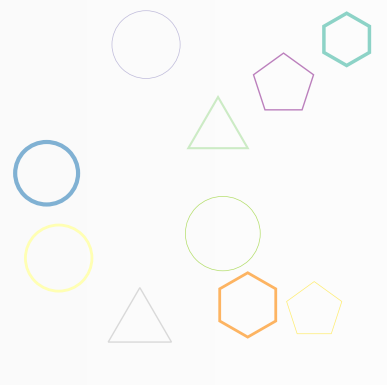[{"shape": "hexagon", "thickness": 2.5, "radius": 0.34, "center": [0.895, 0.898]}, {"shape": "circle", "thickness": 2, "radius": 0.43, "center": [0.151, 0.33]}, {"shape": "circle", "thickness": 0.5, "radius": 0.44, "center": [0.377, 0.884]}, {"shape": "circle", "thickness": 3, "radius": 0.41, "center": [0.12, 0.55]}, {"shape": "hexagon", "thickness": 2, "radius": 0.42, "center": [0.639, 0.208]}, {"shape": "circle", "thickness": 0.5, "radius": 0.48, "center": [0.575, 0.393]}, {"shape": "triangle", "thickness": 1, "radius": 0.47, "center": [0.361, 0.159]}, {"shape": "pentagon", "thickness": 1, "radius": 0.41, "center": [0.732, 0.781]}, {"shape": "triangle", "thickness": 1.5, "radius": 0.44, "center": [0.563, 0.659]}, {"shape": "pentagon", "thickness": 0.5, "radius": 0.37, "center": [0.811, 0.194]}]